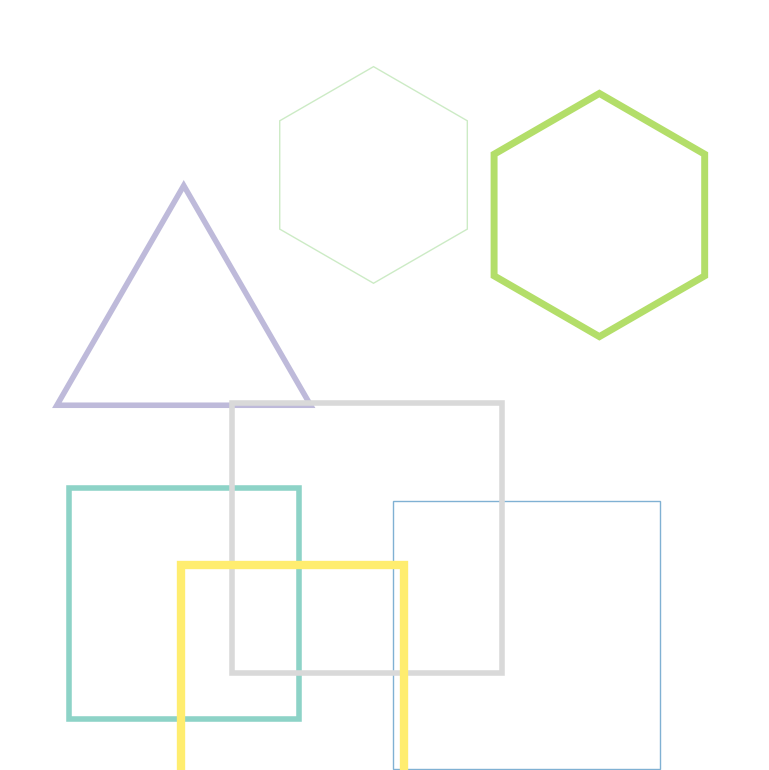[{"shape": "square", "thickness": 2, "radius": 0.75, "center": [0.239, 0.217]}, {"shape": "triangle", "thickness": 2, "radius": 0.95, "center": [0.239, 0.569]}, {"shape": "square", "thickness": 0.5, "radius": 0.87, "center": [0.684, 0.175]}, {"shape": "hexagon", "thickness": 2.5, "radius": 0.79, "center": [0.778, 0.721]}, {"shape": "square", "thickness": 2, "radius": 0.88, "center": [0.477, 0.302]}, {"shape": "hexagon", "thickness": 0.5, "radius": 0.7, "center": [0.485, 0.773]}, {"shape": "square", "thickness": 3, "radius": 0.73, "center": [0.38, 0.121]}]